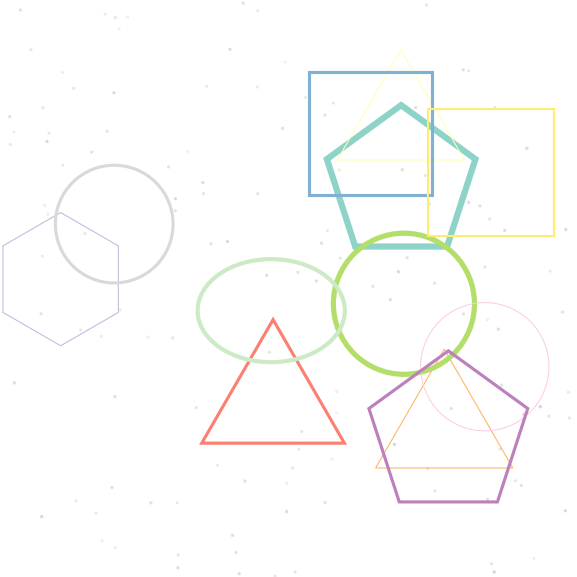[{"shape": "pentagon", "thickness": 3, "radius": 0.68, "center": [0.695, 0.682]}, {"shape": "triangle", "thickness": 0.5, "radius": 0.64, "center": [0.694, 0.786]}, {"shape": "hexagon", "thickness": 0.5, "radius": 0.58, "center": [0.105, 0.516]}, {"shape": "triangle", "thickness": 1.5, "radius": 0.71, "center": [0.473, 0.303]}, {"shape": "square", "thickness": 1.5, "radius": 0.53, "center": [0.642, 0.768]}, {"shape": "triangle", "thickness": 0.5, "radius": 0.69, "center": [0.769, 0.257]}, {"shape": "circle", "thickness": 2.5, "radius": 0.61, "center": [0.699, 0.473]}, {"shape": "circle", "thickness": 0.5, "radius": 0.56, "center": [0.84, 0.364]}, {"shape": "circle", "thickness": 1.5, "radius": 0.51, "center": [0.198, 0.611]}, {"shape": "pentagon", "thickness": 1.5, "radius": 0.72, "center": [0.776, 0.247]}, {"shape": "oval", "thickness": 2, "radius": 0.64, "center": [0.47, 0.461]}, {"shape": "square", "thickness": 1, "radius": 0.55, "center": [0.85, 0.701]}]